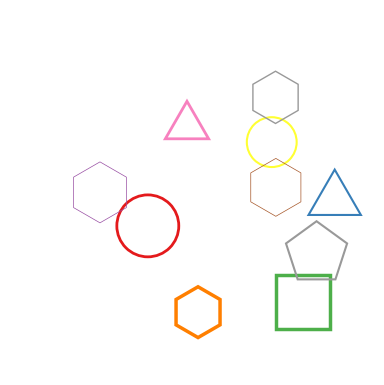[{"shape": "circle", "thickness": 2, "radius": 0.4, "center": [0.384, 0.413]}, {"shape": "triangle", "thickness": 1.5, "radius": 0.39, "center": [0.869, 0.481]}, {"shape": "square", "thickness": 2.5, "radius": 0.35, "center": [0.787, 0.215]}, {"shape": "hexagon", "thickness": 0.5, "radius": 0.4, "center": [0.26, 0.5]}, {"shape": "hexagon", "thickness": 2.5, "radius": 0.33, "center": [0.514, 0.189]}, {"shape": "circle", "thickness": 1.5, "radius": 0.32, "center": [0.706, 0.631]}, {"shape": "hexagon", "thickness": 0.5, "radius": 0.38, "center": [0.716, 0.513]}, {"shape": "triangle", "thickness": 2, "radius": 0.32, "center": [0.486, 0.672]}, {"shape": "hexagon", "thickness": 1, "radius": 0.34, "center": [0.716, 0.747]}, {"shape": "pentagon", "thickness": 1.5, "radius": 0.42, "center": [0.822, 0.342]}]